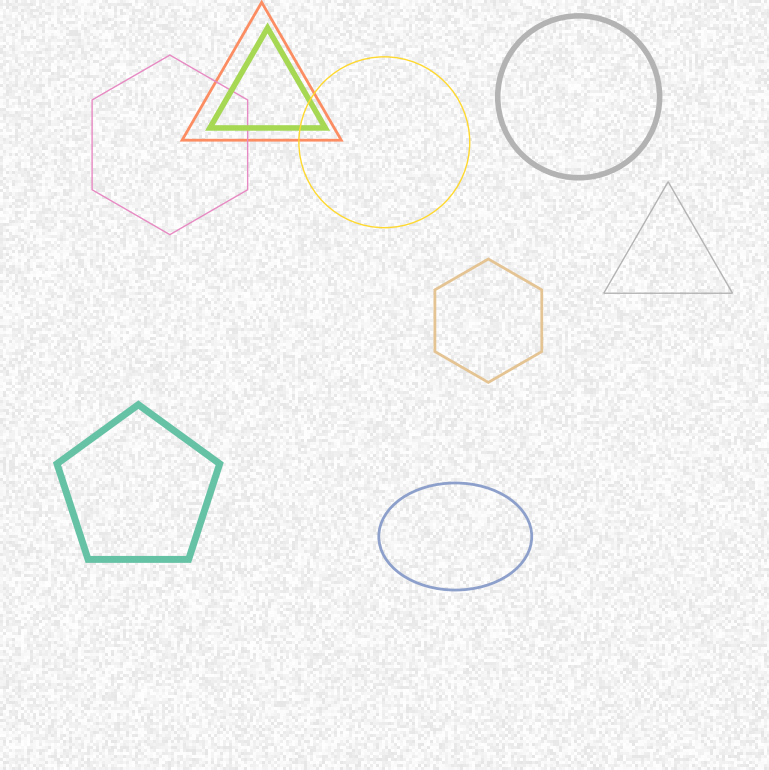[{"shape": "pentagon", "thickness": 2.5, "radius": 0.56, "center": [0.18, 0.363]}, {"shape": "triangle", "thickness": 1, "radius": 0.6, "center": [0.34, 0.878]}, {"shape": "oval", "thickness": 1, "radius": 0.5, "center": [0.591, 0.303]}, {"shape": "hexagon", "thickness": 0.5, "radius": 0.58, "center": [0.221, 0.812]}, {"shape": "triangle", "thickness": 2, "radius": 0.43, "center": [0.348, 0.877]}, {"shape": "circle", "thickness": 0.5, "radius": 0.55, "center": [0.499, 0.815]}, {"shape": "hexagon", "thickness": 1, "radius": 0.4, "center": [0.634, 0.583]}, {"shape": "circle", "thickness": 2, "radius": 0.53, "center": [0.752, 0.874]}, {"shape": "triangle", "thickness": 0.5, "radius": 0.48, "center": [0.868, 0.667]}]